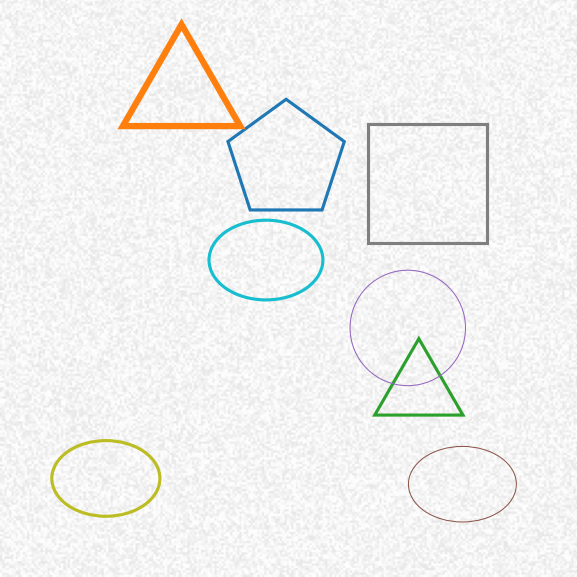[{"shape": "pentagon", "thickness": 1.5, "radius": 0.53, "center": [0.495, 0.721]}, {"shape": "triangle", "thickness": 3, "radius": 0.59, "center": [0.314, 0.839]}, {"shape": "triangle", "thickness": 1.5, "radius": 0.44, "center": [0.725, 0.324]}, {"shape": "circle", "thickness": 0.5, "radius": 0.5, "center": [0.706, 0.431]}, {"shape": "oval", "thickness": 0.5, "radius": 0.47, "center": [0.801, 0.161]}, {"shape": "square", "thickness": 1.5, "radius": 0.51, "center": [0.741, 0.681]}, {"shape": "oval", "thickness": 1.5, "radius": 0.47, "center": [0.183, 0.171]}, {"shape": "oval", "thickness": 1.5, "radius": 0.49, "center": [0.461, 0.549]}]